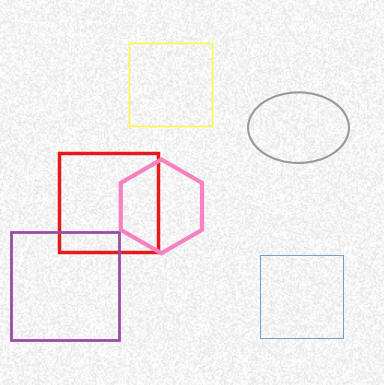[{"shape": "square", "thickness": 2.5, "radius": 0.64, "center": [0.281, 0.475]}, {"shape": "square", "thickness": 0.5, "radius": 0.54, "center": [0.784, 0.231]}, {"shape": "square", "thickness": 2, "radius": 0.7, "center": [0.169, 0.256]}, {"shape": "square", "thickness": 1, "radius": 0.54, "center": [0.443, 0.781]}, {"shape": "hexagon", "thickness": 3, "radius": 0.61, "center": [0.419, 0.464]}, {"shape": "oval", "thickness": 1.5, "radius": 0.65, "center": [0.775, 0.668]}]